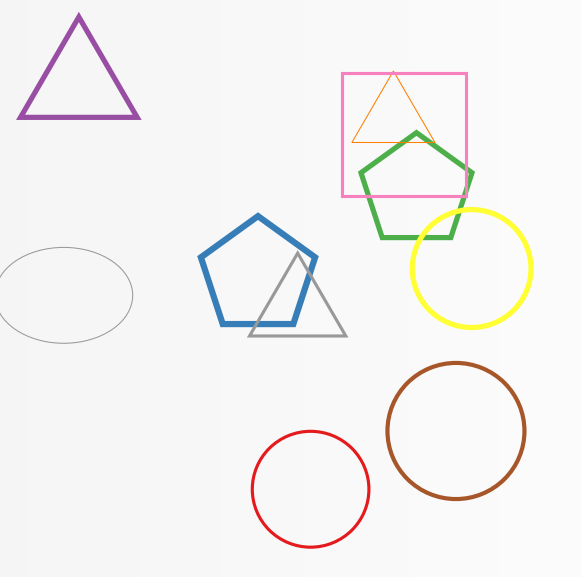[{"shape": "circle", "thickness": 1.5, "radius": 0.5, "center": [0.534, 0.152]}, {"shape": "pentagon", "thickness": 3, "radius": 0.52, "center": [0.444, 0.522]}, {"shape": "pentagon", "thickness": 2.5, "radius": 0.5, "center": [0.717, 0.669]}, {"shape": "triangle", "thickness": 2.5, "radius": 0.58, "center": [0.136, 0.854]}, {"shape": "triangle", "thickness": 0.5, "radius": 0.41, "center": [0.677, 0.794]}, {"shape": "circle", "thickness": 2.5, "radius": 0.51, "center": [0.811, 0.534]}, {"shape": "circle", "thickness": 2, "radius": 0.59, "center": [0.784, 0.253]}, {"shape": "square", "thickness": 1.5, "radius": 0.53, "center": [0.694, 0.767]}, {"shape": "oval", "thickness": 0.5, "radius": 0.59, "center": [0.11, 0.488]}, {"shape": "triangle", "thickness": 1.5, "radius": 0.48, "center": [0.512, 0.465]}]